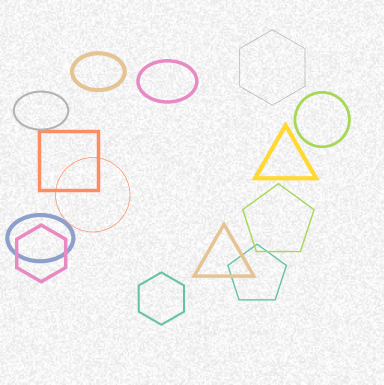[{"shape": "pentagon", "thickness": 1, "radius": 0.4, "center": [0.668, 0.286]}, {"shape": "hexagon", "thickness": 1.5, "radius": 0.34, "center": [0.419, 0.224]}, {"shape": "square", "thickness": 2.5, "radius": 0.38, "center": [0.179, 0.584]}, {"shape": "circle", "thickness": 0.5, "radius": 0.48, "center": [0.241, 0.494]}, {"shape": "oval", "thickness": 3, "radius": 0.43, "center": [0.105, 0.381]}, {"shape": "hexagon", "thickness": 2.5, "radius": 0.37, "center": [0.107, 0.342]}, {"shape": "oval", "thickness": 2.5, "radius": 0.38, "center": [0.435, 0.789]}, {"shape": "pentagon", "thickness": 1, "radius": 0.49, "center": [0.723, 0.425]}, {"shape": "circle", "thickness": 2, "radius": 0.35, "center": [0.837, 0.689]}, {"shape": "triangle", "thickness": 3, "radius": 0.46, "center": [0.742, 0.583]}, {"shape": "triangle", "thickness": 2.5, "radius": 0.45, "center": [0.582, 0.328]}, {"shape": "oval", "thickness": 3, "radius": 0.34, "center": [0.255, 0.814]}, {"shape": "hexagon", "thickness": 0.5, "radius": 0.49, "center": [0.707, 0.825]}, {"shape": "oval", "thickness": 1.5, "radius": 0.35, "center": [0.107, 0.713]}]